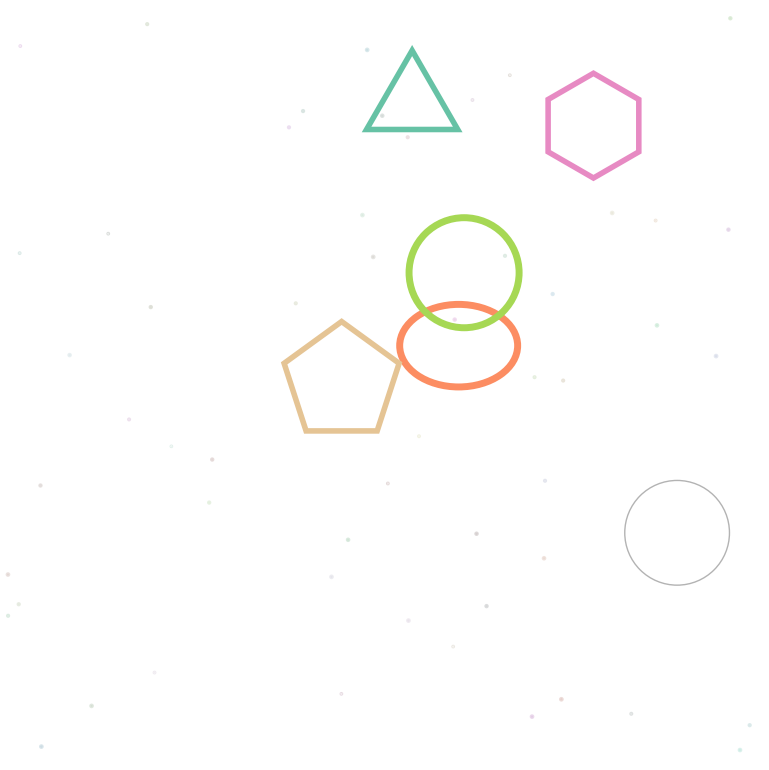[{"shape": "triangle", "thickness": 2, "radius": 0.34, "center": [0.535, 0.866]}, {"shape": "oval", "thickness": 2.5, "radius": 0.38, "center": [0.596, 0.551]}, {"shape": "hexagon", "thickness": 2, "radius": 0.34, "center": [0.771, 0.837]}, {"shape": "circle", "thickness": 2.5, "radius": 0.36, "center": [0.603, 0.646]}, {"shape": "pentagon", "thickness": 2, "radius": 0.39, "center": [0.444, 0.504]}, {"shape": "circle", "thickness": 0.5, "radius": 0.34, "center": [0.879, 0.308]}]